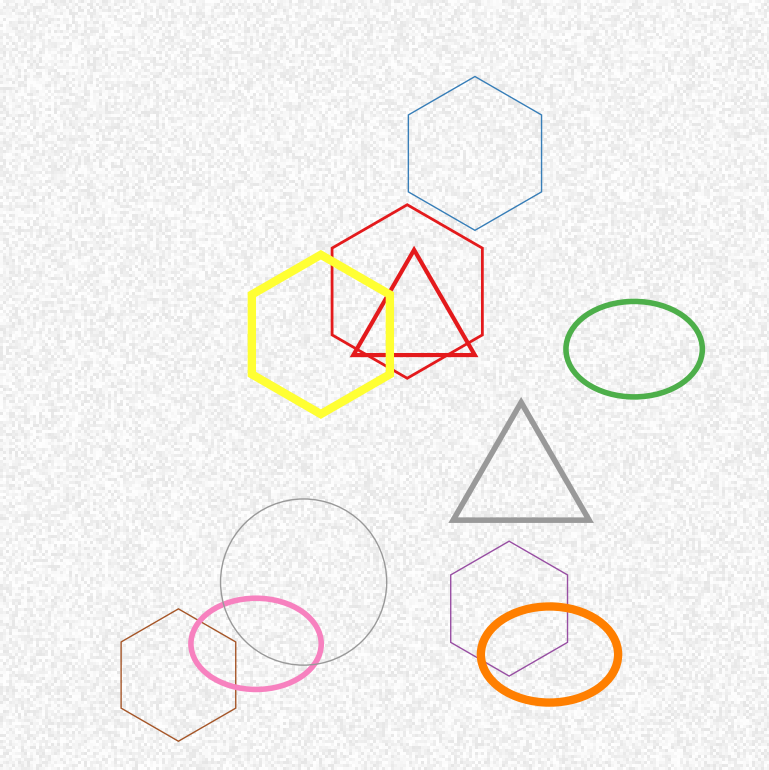[{"shape": "triangle", "thickness": 1.5, "radius": 0.46, "center": [0.538, 0.584]}, {"shape": "hexagon", "thickness": 1, "radius": 0.56, "center": [0.529, 0.621]}, {"shape": "hexagon", "thickness": 0.5, "radius": 0.5, "center": [0.617, 0.801]}, {"shape": "oval", "thickness": 2, "radius": 0.44, "center": [0.824, 0.547]}, {"shape": "hexagon", "thickness": 0.5, "radius": 0.44, "center": [0.661, 0.21]}, {"shape": "oval", "thickness": 3, "radius": 0.45, "center": [0.714, 0.15]}, {"shape": "hexagon", "thickness": 3, "radius": 0.52, "center": [0.417, 0.566]}, {"shape": "hexagon", "thickness": 0.5, "radius": 0.43, "center": [0.232, 0.123]}, {"shape": "oval", "thickness": 2, "radius": 0.42, "center": [0.333, 0.164]}, {"shape": "triangle", "thickness": 2, "radius": 0.51, "center": [0.677, 0.375]}, {"shape": "circle", "thickness": 0.5, "radius": 0.54, "center": [0.394, 0.244]}]